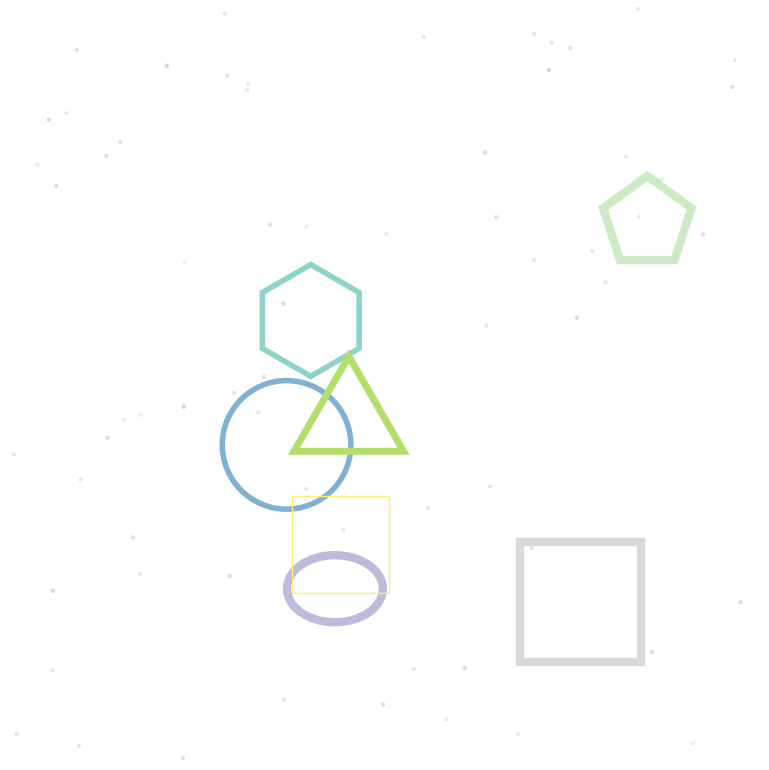[{"shape": "hexagon", "thickness": 2, "radius": 0.36, "center": [0.404, 0.584]}, {"shape": "oval", "thickness": 3, "radius": 0.31, "center": [0.435, 0.235]}, {"shape": "circle", "thickness": 2, "radius": 0.42, "center": [0.372, 0.422]}, {"shape": "triangle", "thickness": 2.5, "radius": 0.41, "center": [0.453, 0.455]}, {"shape": "square", "thickness": 3, "radius": 0.39, "center": [0.754, 0.218]}, {"shape": "pentagon", "thickness": 3, "radius": 0.3, "center": [0.841, 0.711]}, {"shape": "square", "thickness": 0.5, "radius": 0.31, "center": [0.442, 0.293]}]